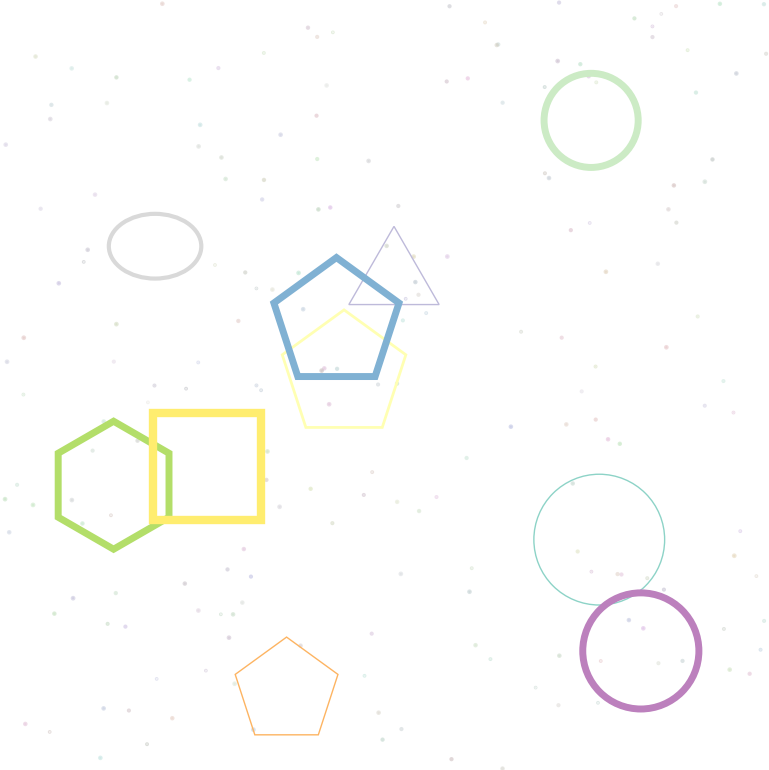[{"shape": "circle", "thickness": 0.5, "radius": 0.42, "center": [0.778, 0.299]}, {"shape": "pentagon", "thickness": 1, "radius": 0.42, "center": [0.447, 0.513]}, {"shape": "triangle", "thickness": 0.5, "radius": 0.34, "center": [0.512, 0.638]}, {"shape": "pentagon", "thickness": 2.5, "radius": 0.43, "center": [0.437, 0.58]}, {"shape": "pentagon", "thickness": 0.5, "radius": 0.35, "center": [0.372, 0.102]}, {"shape": "hexagon", "thickness": 2.5, "radius": 0.42, "center": [0.148, 0.37]}, {"shape": "oval", "thickness": 1.5, "radius": 0.3, "center": [0.201, 0.68]}, {"shape": "circle", "thickness": 2.5, "radius": 0.38, "center": [0.832, 0.155]}, {"shape": "circle", "thickness": 2.5, "radius": 0.31, "center": [0.768, 0.844]}, {"shape": "square", "thickness": 3, "radius": 0.35, "center": [0.269, 0.394]}]